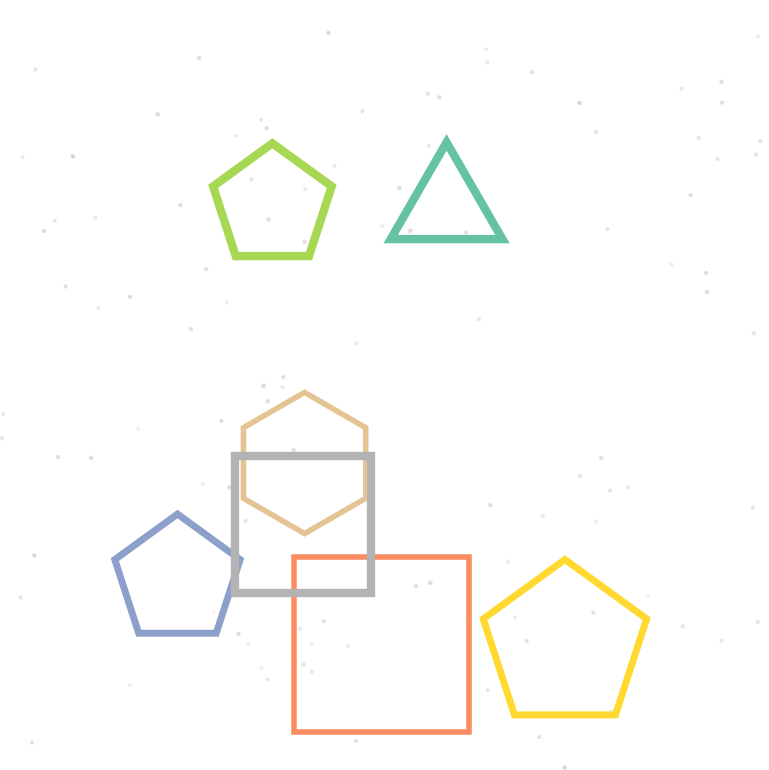[{"shape": "triangle", "thickness": 3, "radius": 0.42, "center": [0.58, 0.731]}, {"shape": "square", "thickness": 2, "radius": 0.57, "center": [0.495, 0.163]}, {"shape": "pentagon", "thickness": 2.5, "radius": 0.43, "center": [0.23, 0.247]}, {"shape": "pentagon", "thickness": 3, "radius": 0.4, "center": [0.354, 0.733]}, {"shape": "pentagon", "thickness": 2.5, "radius": 0.56, "center": [0.734, 0.162]}, {"shape": "hexagon", "thickness": 2, "radius": 0.46, "center": [0.396, 0.399]}, {"shape": "square", "thickness": 3, "radius": 0.44, "center": [0.394, 0.319]}]